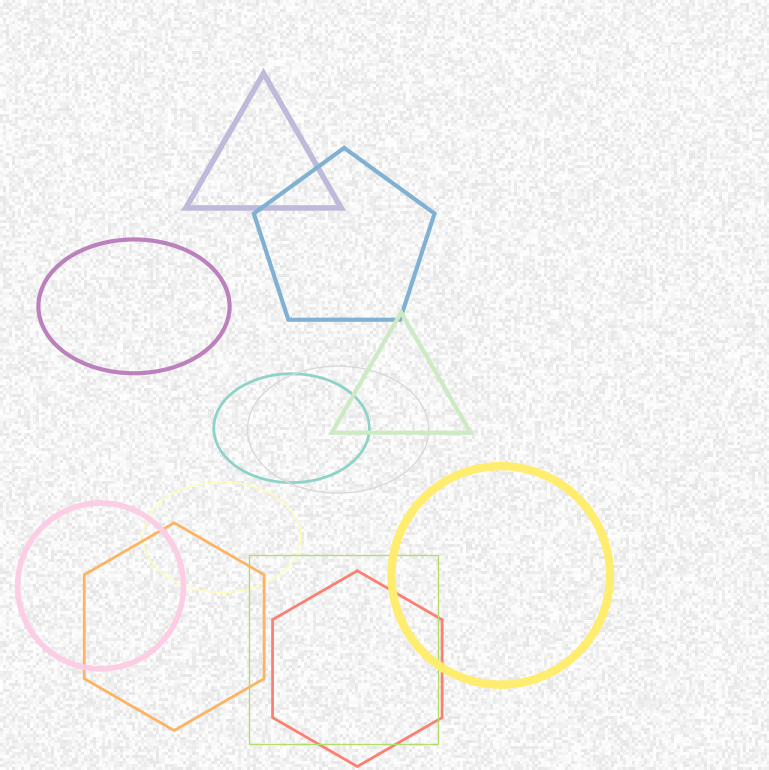[{"shape": "oval", "thickness": 1, "radius": 0.51, "center": [0.379, 0.444]}, {"shape": "oval", "thickness": 0.5, "radius": 0.51, "center": [0.288, 0.302]}, {"shape": "triangle", "thickness": 2, "radius": 0.58, "center": [0.342, 0.788]}, {"shape": "hexagon", "thickness": 1, "radius": 0.64, "center": [0.464, 0.132]}, {"shape": "pentagon", "thickness": 1.5, "radius": 0.62, "center": [0.447, 0.685]}, {"shape": "hexagon", "thickness": 1, "radius": 0.67, "center": [0.226, 0.186]}, {"shape": "square", "thickness": 0.5, "radius": 0.61, "center": [0.446, 0.156]}, {"shape": "circle", "thickness": 2, "radius": 0.54, "center": [0.131, 0.239]}, {"shape": "oval", "thickness": 0.5, "radius": 0.59, "center": [0.439, 0.442]}, {"shape": "oval", "thickness": 1.5, "radius": 0.62, "center": [0.174, 0.602]}, {"shape": "triangle", "thickness": 1.5, "radius": 0.52, "center": [0.521, 0.49]}, {"shape": "circle", "thickness": 3, "radius": 0.71, "center": [0.65, 0.253]}]